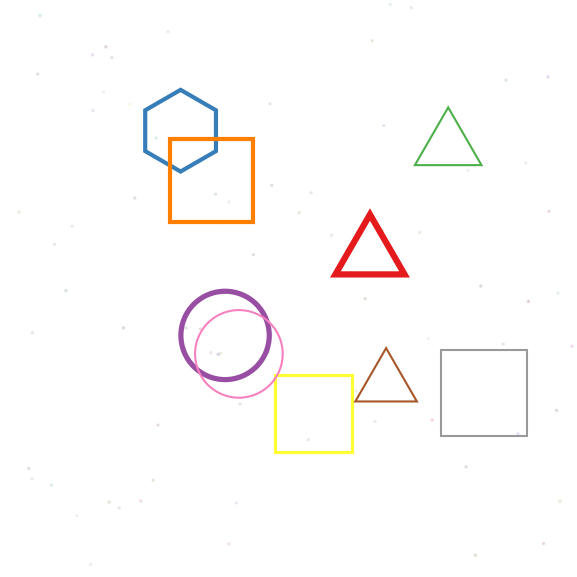[{"shape": "triangle", "thickness": 3, "radius": 0.35, "center": [0.641, 0.559]}, {"shape": "hexagon", "thickness": 2, "radius": 0.35, "center": [0.313, 0.773]}, {"shape": "triangle", "thickness": 1, "radius": 0.33, "center": [0.776, 0.746]}, {"shape": "circle", "thickness": 2.5, "radius": 0.38, "center": [0.39, 0.418]}, {"shape": "square", "thickness": 2, "radius": 0.36, "center": [0.366, 0.687]}, {"shape": "square", "thickness": 1.5, "radius": 0.33, "center": [0.542, 0.283]}, {"shape": "triangle", "thickness": 1, "radius": 0.31, "center": [0.669, 0.335]}, {"shape": "circle", "thickness": 1, "radius": 0.38, "center": [0.414, 0.386]}, {"shape": "square", "thickness": 1, "radius": 0.37, "center": [0.837, 0.318]}]